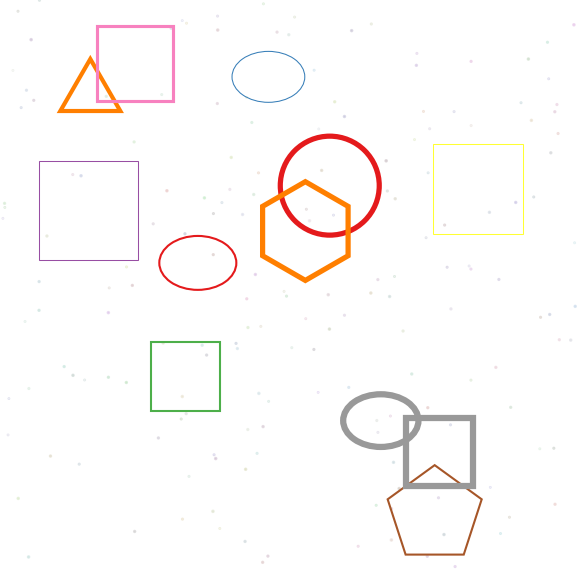[{"shape": "oval", "thickness": 1, "radius": 0.33, "center": [0.343, 0.544]}, {"shape": "circle", "thickness": 2.5, "radius": 0.43, "center": [0.571, 0.678]}, {"shape": "oval", "thickness": 0.5, "radius": 0.32, "center": [0.465, 0.866]}, {"shape": "square", "thickness": 1, "radius": 0.3, "center": [0.321, 0.347]}, {"shape": "square", "thickness": 0.5, "radius": 0.43, "center": [0.153, 0.635]}, {"shape": "triangle", "thickness": 2, "radius": 0.3, "center": [0.156, 0.837]}, {"shape": "hexagon", "thickness": 2.5, "radius": 0.43, "center": [0.529, 0.599]}, {"shape": "square", "thickness": 0.5, "radius": 0.39, "center": [0.828, 0.672]}, {"shape": "pentagon", "thickness": 1, "radius": 0.43, "center": [0.753, 0.108]}, {"shape": "square", "thickness": 1.5, "radius": 0.33, "center": [0.234, 0.89]}, {"shape": "oval", "thickness": 3, "radius": 0.33, "center": [0.659, 0.271]}, {"shape": "square", "thickness": 3, "radius": 0.29, "center": [0.761, 0.216]}]